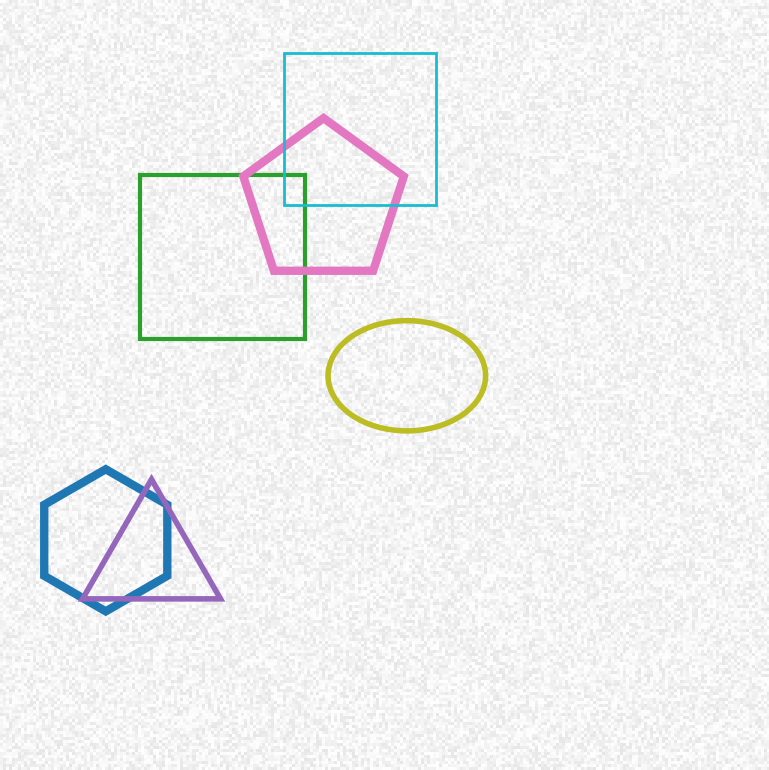[{"shape": "hexagon", "thickness": 3, "radius": 0.46, "center": [0.137, 0.298]}, {"shape": "square", "thickness": 1.5, "radius": 0.53, "center": [0.289, 0.666]}, {"shape": "triangle", "thickness": 2, "radius": 0.52, "center": [0.197, 0.274]}, {"shape": "pentagon", "thickness": 3, "radius": 0.55, "center": [0.42, 0.737]}, {"shape": "oval", "thickness": 2, "radius": 0.51, "center": [0.528, 0.512]}, {"shape": "square", "thickness": 1, "radius": 0.49, "center": [0.468, 0.833]}]